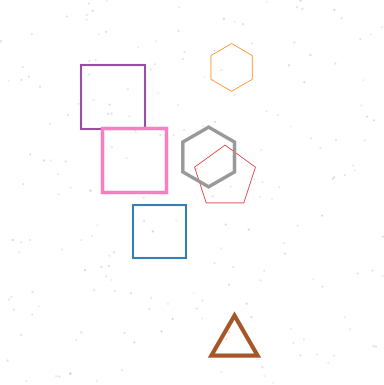[{"shape": "pentagon", "thickness": 0.5, "radius": 0.42, "center": [0.584, 0.54]}, {"shape": "square", "thickness": 1.5, "radius": 0.34, "center": [0.415, 0.399]}, {"shape": "square", "thickness": 1.5, "radius": 0.41, "center": [0.293, 0.748]}, {"shape": "hexagon", "thickness": 0.5, "radius": 0.31, "center": [0.602, 0.825]}, {"shape": "triangle", "thickness": 3, "radius": 0.35, "center": [0.609, 0.111]}, {"shape": "square", "thickness": 2.5, "radius": 0.42, "center": [0.347, 0.585]}, {"shape": "hexagon", "thickness": 2.5, "radius": 0.39, "center": [0.542, 0.592]}]